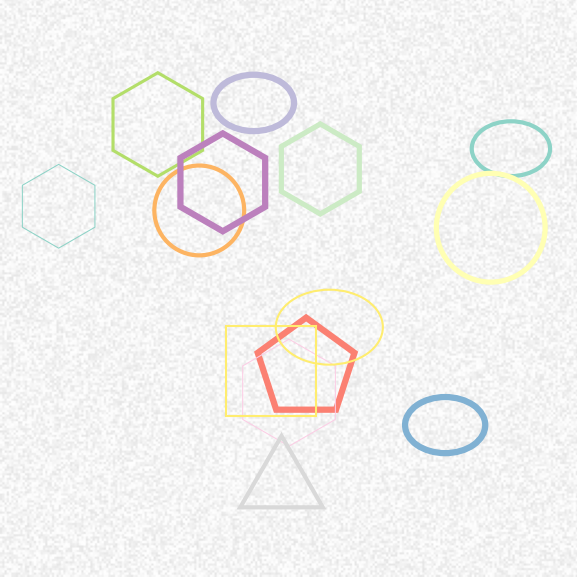[{"shape": "hexagon", "thickness": 0.5, "radius": 0.36, "center": [0.102, 0.642]}, {"shape": "oval", "thickness": 2, "radius": 0.34, "center": [0.885, 0.742]}, {"shape": "circle", "thickness": 2.5, "radius": 0.47, "center": [0.85, 0.605]}, {"shape": "oval", "thickness": 3, "radius": 0.35, "center": [0.439, 0.821]}, {"shape": "pentagon", "thickness": 3, "radius": 0.44, "center": [0.53, 0.361]}, {"shape": "oval", "thickness": 3, "radius": 0.35, "center": [0.771, 0.263]}, {"shape": "circle", "thickness": 2, "radius": 0.39, "center": [0.345, 0.635]}, {"shape": "hexagon", "thickness": 1.5, "radius": 0.45, "center": [0.273, 0.784]}, {"shape": "hexagon", "thickness": 0.5, "radius": 0.46, "center": [0.5, 0.319]}, {"shape": "triangle", "thickness": 2, "radius": 0.41, "center": [0.488, 0.162]}, {"shape": "hexagon", "thickness": 3, "radius": 0.42, "center": [0.386, 0.683]}, {"shape": "hexagon", "thickness": 2.5, "radius": 0.39, "center": [0.555, 0.707]}, {"shape": "oval", "thickness": 1, "radius": 0.46, "center": [0.57, 0.433]}, {"shape": "square", "thickness": 1, "radius": 0.39, "center": [0.469, 0.357]}]